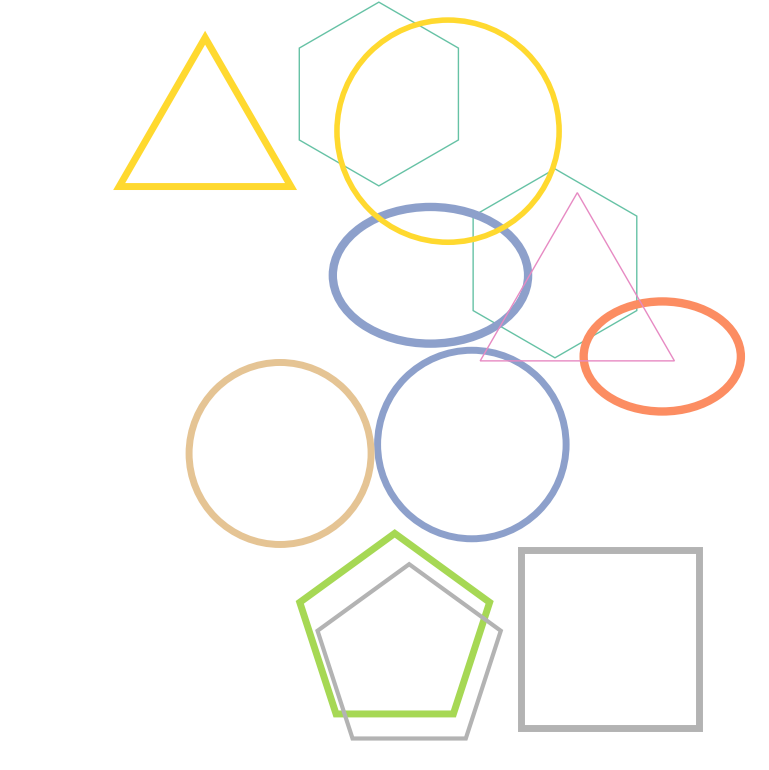[{"shape": "hexagon", "thickness": 0.5, "radius": 0.61, "center": [0.721, 0.658]}, {"shape": "hexagon", "thickness": 0.5, "radius": 0.6, "center": [0.492, 0.878]}, {"shape": "oval", "thickness": 3, "radius": 0.51, "center": [0.86, 0.537]}, {"shape": "oval", "thickness": 3, "radius": 0.63, "center": [0.559, 0.642]}, {"shape": "circle", "thickness": 2.5, "radius": 0.61, "center": [0.613, 0.423]}, {"shape": "triangle", "thickness": 0.5, "radius": 0.73, "center": [0.75, 0.604]}, {"shape": "pentagon", "thickness": 2.5, "radius": 0.65, "center": [0.513, 0.178]}, {"shape": "circle", "thickness": 2, "radius": 0.72, "center": [0.582, 0.83]}, {"shape": "triangle", "thickness": 2.5, "radius": 0.64, "center": [0.266, 0.822]}, {"shape": "circle", "thickness": 2.5, "radius": 0.59, "center": [0.364, 0.411]}, {"shape": "square", "thickness": 2.5, "radius": 0.58, "center": [0.792, 0.171]}, {"shape": "pentagon", "thickness": 1.5, "radius": 0.63, "center": [0.531, 0.142]}]